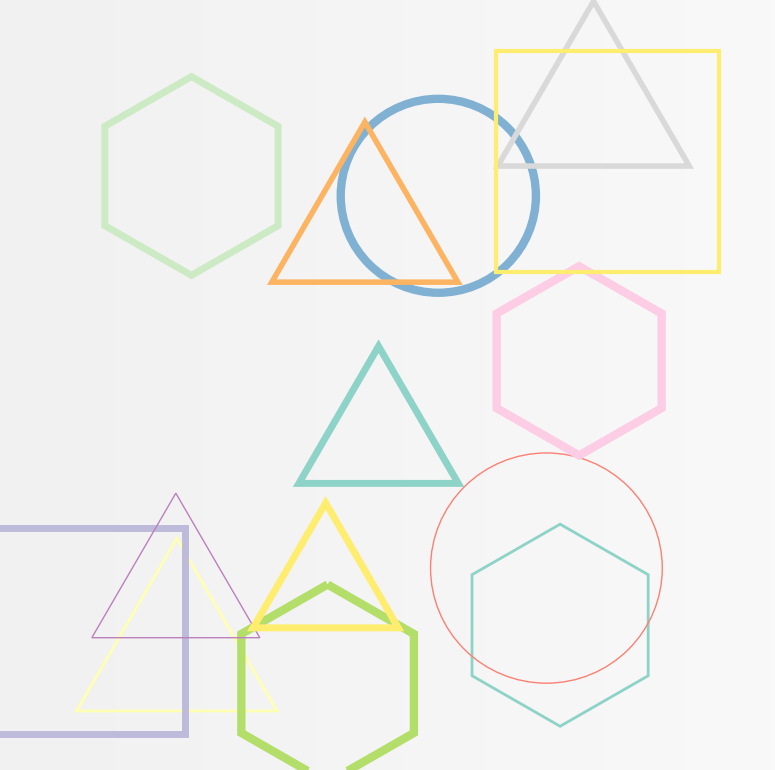[{"shape": "hexagon", "thickness": 1, "radius": 0.66, "center": [0.723, 0.188]}, {"shape": "triangle", "thickness": 2.5, "radius": 0.59, "center": [0.488, 0.432]}, {"shape": "triangle", "thickness": 1, "radius": 0.75, "center": [0.228, 0.151]}, {"shape": "square", "thickness": 2.5, "radius": 0.67, "center": [0.105, 0.181]}, {"shape": "circle", "thickness": 0.5, "radius": 0.75, "center": [0.705, 0.262]}, {"shape": "circle", "thickness": 3, "radius": 0.63, "center": [0.566, 0.746]}, {"shape": "triangle", "thickness": 2, "radius": 0.69, "center": [0.471, 0.703]}, {"shape": "hexagon", "thickness": 3, "radius": 0.64, "center": [0.423, 0.112]}, {"shape": "hexagon", "thickness": 3, "radius": 0.61, "center": [0.747, 0.531]}, {"shape": "triangle", "thickness": 2, "radius": 0.71, "center": [0.766, 0.856]}, {"shape": "triangle", "thickness": 0.5, "radius": 0.63, "center": [0.227, 0.234]}, {"shape": "hexagon", "thickness": 2.5, "radius": 0.65, "center": [0.247, 0.771]}, {"shape": "triangle", "thickness": 2.5, "radius": 0.54, "center": [0.42, 0.239]}, {"shape": "square", "thickness": 1.5, "radius": 0.72, "center": [0.784, 0.79]}]